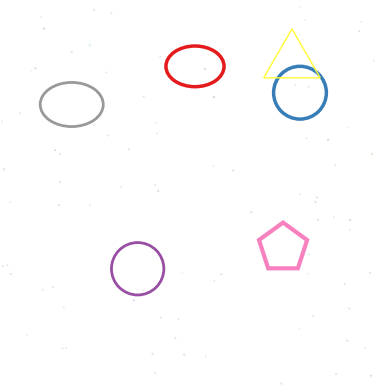[{"shape": "oval", "thickness": 2.5, "radius": 0.38, "center": [0.506, 0.828]}, {"shape": "circle", "thickness": 2.5, "radius": 0.34, "center": [0.779, 0.759]}, {"shape": "circle", "thickness": 2, "radius": 0.34, "center": [0.358, 0.302]}, {"shape": "triangle", "thickness": 1, "radius": 0.42, "center": [0.758, 0.84]}, {"shape": "pentagon", "thickness": 3, "radius": 0.33, "center": [0.735, 0.356]}, {"shape": "oval", "thickness": 2, "radius": 0.41, "center": [0.186, 0.729]}]